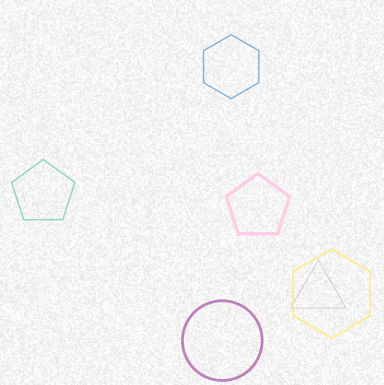[{"shape": "pentagon", "thickness": 1, "radius": 0.43, "center": [0.112, 0.499]}, {"shape": "triangle", "thickness": 0.5, "radius": 0.42, "center": [0.827, 0.242]}, {"shape": "hexagon", "thickness": 1, "radius": 0.41, "center": [0.6, 0.827]}, {"shape": "pentagon", "thickness": 2.5, "radius": 0.43, "center": [0.67, 0.463]}, {"shape": "circle", "thickness": 2, "radius": 0.52, "center": [0.577, 0.115]}, {"shape": "hexagon", "thickness": 1, "radius": 0.58, "center": [0.861, 0.237]}]